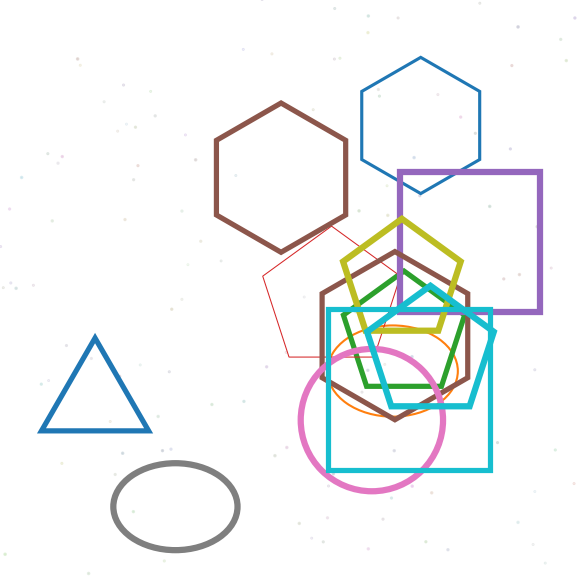[{"shape": "hexagon", "thickness": 1.5, "radius": 0.59, "center": [0.729, 0.782]}, {"shape": "triangle", "thickness": 2.5, "radius": 0.54, "center": [0.165, 0.307]}, {"shape": "oval", "thickness": 1, "radius": 0.56, "center": [0.68, 0.357]}, {"shape": "pentagon", "thickness": 2.5, "radius": 0.55, "center": [0.7, 0.419]}, {"shape": "pentagon", "thickness": 0.5, "radius": 0.63, "center": [0.574, 0.482]}, {"shape": "square", "thickness": 3, "radius": 0.61, "center": [0.814, 0.58]}, {"shape": "hexagon", "thickness": 2.5, "radius": 0.73, "center": [0.684, 0.418]}, {"shape": "hexagon", "thickness": 2.5, "radius": 0.65, "center": [0.487, 0.692]}, {"shape": "circle", "thickness": 3, "radius": 0.62, "center": [0.644, 0.272]}, {"shape": "oval", "thickness": 3, "radius": 0.54, "center": [0.304, 0.122]}, {"shape": "pentagon", "thickness": 3, "radius": 0.54, "center": [0.696, 0.513]}, {"shape": "square", "thickness": 2.5, "radius": 0.7, "center": [0.708, 0.324]}, {"shape": "pentagon", "thickness": 3, "radius": 0.58, "center": [0.745, 0.389]}]